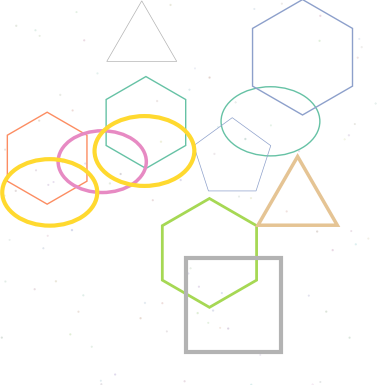[{"shape": "oval", "thickness": 1, "radius": 0.64, "center": [0.702, 0.685]}, {"shape": "hexagon", "thickness": 1, "radius": 0.6, "center": [0.379, 0.682]}, {"shape": "hexagon", "thickness": 1, "radius": 0.6, "center": [0.122, 0.589]}, {"shape": "pentagon", "thickness": 0.5, "radius": 0.53, "center": [0.603, 0.589]}, {"shape": "hexagon", "thickness": 1, "radius": 0.75, "center": [0.786, 0.851]}, {"shape": "oval", "thickness": 2.5, "radius": 0.57, "center": [0.265, 0.58]}, {"shape": "hexagon", "thickness": 2, "radius": 0.71, "center": [0.544, 0.343]}, {"shape": "oval", "thickness": 3, "radius": 0.65, "center": [0.375, 0.608]}, {"shape": "oval", "thickness": 3, "radius": 0.62, "center": [0.129, 0.5]}, {"shape": "triangle", "thickness": 2.5, "radius": 0.6, "center": [0.773, 0.475]}, {"shape": "square", "thickness": 3, "radius": 0.61, "center": [0.607, 0.207]}, {"shape": "triangle", "thickness": 0.5, "radius": 0.52, "center": [0.368, 0.893]}]